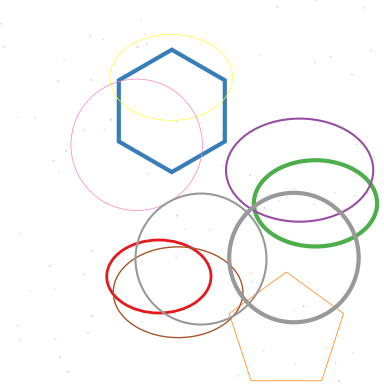[{"shape": "oval", "thickness": 2, "radius": 0.68, "center": [0.413, 0.282]}, {"shape": "hexagon", "thickness": 3, "radius": 0.79, "center": [0.446, 0.712]}, {"shape": "oval", "thickness": 3, "radius": 0.8, "center": [0.819, 0.472]}, {"shape": "oval", "thickness": 1.5, "radius": 0.96, "center": [0.778, 0.558]}, {"shape": "pentagon", "thickness": 0.5, "radius": 0.78, "center": [0.744, 0.137]}, {"shape": "oval", "thickness": 0.5, "radius": 0.8, "center": [0.445, 0.799]}, {"shape": "oval", "thickness": 1, "radius": 0.84, "center": [0.463, 0.241]}, {"shape": "circle", "thickness": 0.5, "radius": 0.85, "center": [0.355, 0.624]}, {"shape": "circle", "thickness": 1.5, "radius": 0.85, "center": [0.522, 0.327]}, {"shape": "circle", "thickness": 3, "radius": 0.84, "center": [0.763, 0.331]}]